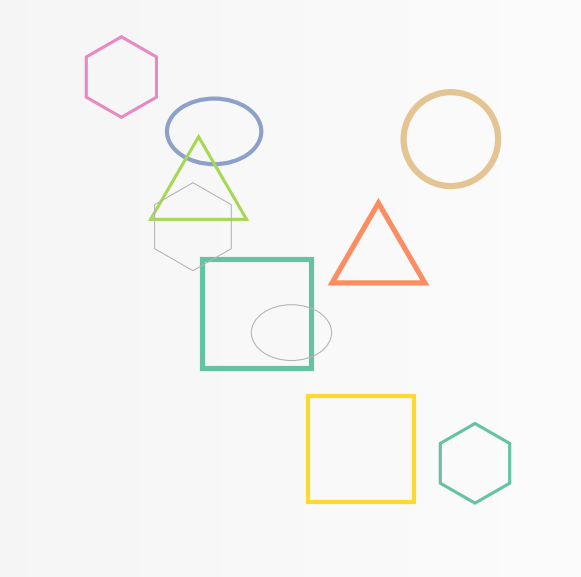[{"shape": "square", "thickness": 2.5, "radius": 0.47, "center": [0.441, 0.456]}, {"shape": "hexagon", "thickness": 1.5, "radius": 0.34, "center": [0.817, 0.197]}, {"shape": "triangle", "thickness": 2.5, "radius": 0.46, "center": [0.651, 0.555]}, {"shape": "oval", "thickness": 2, "radius": 0.41, "center": [0.368, 0.772]}, {"shape": "hexagon", "thickness": 1.5, "radius": 0.35, "center": [0.209, 0.866]}, {"shape": "triangle", "thickness": 1.5, "radius": 0.48, "center": [0.342, 0.667]}, {"shape": "square", "thickness": 2, "radius": 0.46, "center": [0.622, 0.221]}, {"shape": "circle", "thickness": 3, "radius": 0.41, "center": [0.776, 0.758]}, {"shape": "hexagon", "thickness": 0.5, "radius": 0.38, "center": [0.332, 0.607]}, {"shape": "oval", "thickness": 0.5, "radius": 0.35, "center": [0.501, 0.423]}]